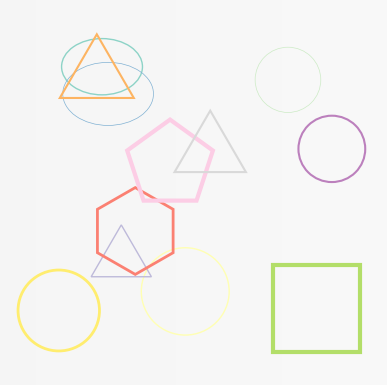[{"shape": "oval", "thickness": 1, "radius": 0.52, "center": [0.263, 0.827]}, {"shape": "circle", "thickness": 1, "radius": 0.57, "center": [0.478, 0.243]}, {"shape": "triangle", "thickness": 1, "radius": 0.45, "center": [0.313, 0.326]}, {"shape": "hexagon", "thickness": 2, "radius": 0.56, "center": [0.349, 0.4]}, {"shape": "oval", "thickness": 0.5, "radius": 0.59, "center": [0.279, 0.756]}, {"shape": "triangle", "thickness": 1.5, "radius": 0.55, "center": [0.25, 0.801]}, {"shape": "square", "thickness": 3, "radius": 0.56, "center": [0.818, 0.199]}, {"shape": "pentagon", "thickness": 3, "radius": 0.58, "center": [0.439, 0.573]}, {"shape": "triangle", "thickness": 1.5, "radius": 0.53, "center": [0.543, 0.606]}, {"shape": "circle", "thickness": 1.5, "radius": 0.43, "center": [0.856, 0.613]}, {"shape": "circle", "thickness": 0.5, "radius": 0.42, "center": [0.743, 0.793]}, {"shape": "circle", "thickness": 2, "radius": 0.53, "center": [0.152, 0.194]}]